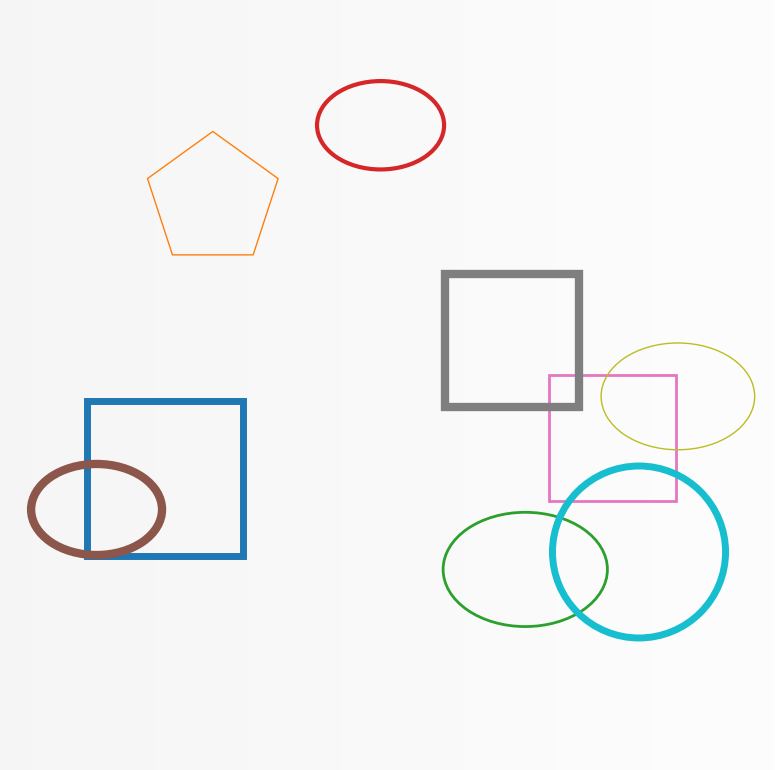[{"shape": "square", "thickness": 2.5, "radius": 0.5, "center": [0.213, 0.379]}, {"shape": "pentagon", "thickness": 0.5, "radius": 0.44, "center": [0.275, 0.741]}, {"shape": "oval", "thickness": 1, "radius": 0.53, "center": [0.678, 0.26]}, {"shape": "oval", "thickness": 1.5, "radius": 0.41, "center": [0.491, 0.837]}, {"shape": "oval", "thickness": 3, "radius": 0.42, "center": [0.125, 0.338]}, {"shape": "square", "thickness": 1, "radius": 0.41, "center": [0.79, 0.431]}, {"shape": "square", "thickness": 3, "radius": 0.43, "center": [0.66, 0.558]}, {"shape": "oval", "thickness": 0.5, "radius": 0.5, "center": [0.875, 0.485]}, {"shape": "circle", "thickness": 2.5, "radius": 0.56, "center": [0.825, 0.283]}]